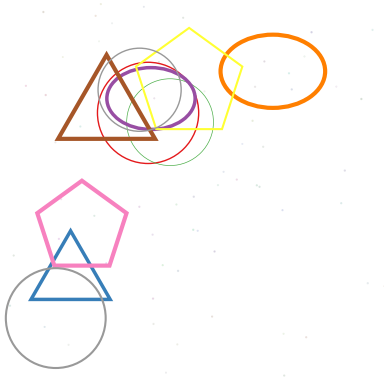[{"shape": "circle", "thickness": 1, "radius": 0.66, "center": [0.385, 0.707]}, {"shape": "triangle", "thickness": 2.5, "radius": 0.59, "center": [0.183, 0.282]}, {"shape": "circle", "thickness": 0.5, "radius": 0.56, "center": [0.442, 0.683]}, {"shape": "oval", "thickness": 2.5, "radius": 0.57, "center": [0.392, 0.744]}, {"shape": "oval", "thickness": 3, "radius": 0.68, "center": [0.709, 0.815]}, {"shape": "pentagon", "thickness": 1.5, "radius": 0.73, "center": [0.491, 0.782]}, {"shape": "triangle", "thickness": 3, "radius": 0.73, "center": [0.277, 0.712]}, {"shape": "pentagon", "thickness": 3, "radius": 0.61, "center": [0.213, 0.409]}, {"shape": "circle", "thickness": 1.5, "radius": 0.65, "center": [0.145, 0.174]}, {"shape": "circle", "thickness": 1, "radius": 0.54, "center": [0.363, 0.767]}]